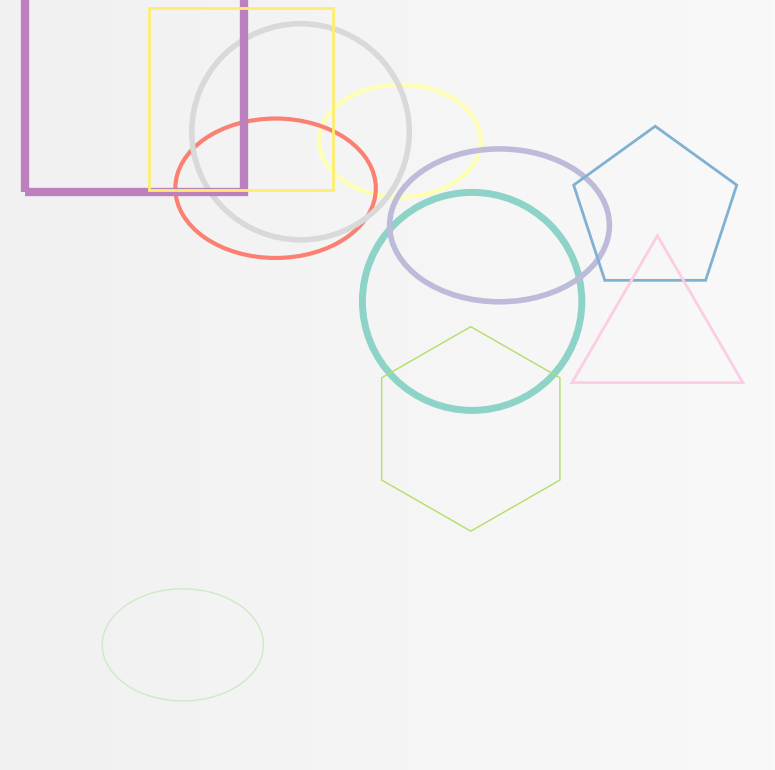[{"shape": "circle", "thickness": 2.5, "radius": 0.71, "center": [0.609, 0.609]}, {"shape": "oval", "thickness": 1.5, "radius": 0.52, "center": [0.516, 0.817]}, {"shape": "oval", "thickness": 2, "radius": 0.71, "center": [0.645, 0.707]}, {"shape": "oval", "thickness": 1.5, "radius": 0.65, "center": [0.356, 0.756]}, {"shape": "pentagon", "thickness": 1, "radius": 0.55, "center": [0.845, 0.725]}, {"shape": "hexagon", "thickness": 0.5, "radius": 0.66, "center": [0.607, 0.443]}, {"shape": "triangle", "thickness": 1, "radius": 0.64, "center": [0.848, 0.567]}, {"shape": "circle", "thickness": 2, "radius": 0.7, "center": [0.388, 0.829]}, {"shape": "square", "thickness": 3, "radius": 0.71, "center": [0.173, 0.893]}, {"shape": "oval", "thickness": 0.5, "radius": 0.52, "center": [0.236, 0.162]}, {"shape": "square", "thickness": 1, "radius": 0.59, "center": [0.311, 0.871]}]